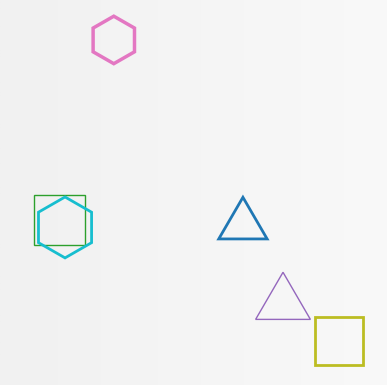[{"shape": "triangle", "thickness": 2, "radius": 0.36, "center": [0.627, 0.415]}, {"shape": "square", "thickness": 1, "radius": 0.33, "center": [0.154, 0.429]}, {"shape": "triangle", "thickness": 1, "radius": 0.41, "center": [0.73, 0.211]}, {"shape": "hexagon", "thickness": 2.5, "radius": 0.31, "center": [0.294, 0.896]}, {"shape": "square", "thickness": 2, "radius": 0.31, "center": [0.874, 0.115]}, {"shape": "hexagon", "thickness": 2, "radius": 0.4, "center": [0.168, 0.409]}]